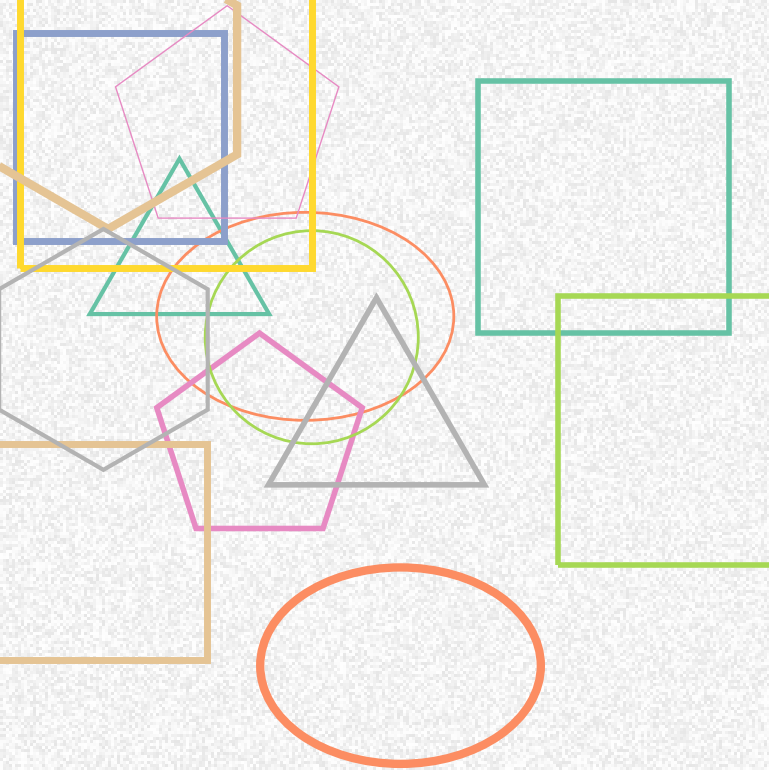[{"shape": "triangle", "thickness": 1.5, "radius": 0.67, "center": [0.233, 0.659]}, {"shape": "square", "thickness": 2, "radius": 0.82, "center": [0.784, 0.732]}, {"shape": "oval", "thickness": 1, "radius": 0.96, "center": [0.396, 0.589]}, {"shape": "oval", "thickness": 3, "radius": 0.91, "center": [0.52, 0.136]}, {"shape": "square", "thickness": 2.5, "radius": 0.68, "center": [0.155, 0.822]}, {"shape": "pentagon", "thickness": 2, "radius": 0.7, "center": [0.337, 0.427]}, {"shape": "pentagon", "thickness": 0.5, "radius": 0.76, "center": [0.295, 0.84]}, {"shape": "circle", "thickness": 1, "radius": 0.69, "center": [0.405, 0.562]}, {"shape": "square", "thickness": 2, "radius": 0.87, "center": [0.899, 0.441]}, {"shape": "square", "thickness": 2.5, "radius": 0.95, "center": [0.215, 0.842]}, {"shape": "hexagon", "thickness": 3, "radius": 0.97, "center": [0.14, 0.896]}, {"shape": "square", "thickness": 2.5, "radius": 0.7, "center": [0.128, 0.283]}, {"shape": "hexagon", "thickness": 1.5, "radius": 0.78, "center": [0.134, 0.546]}, {"shape": "triangle", "thickness": 2, "radius": 0.81, "center": [0.489, 0.451]}]